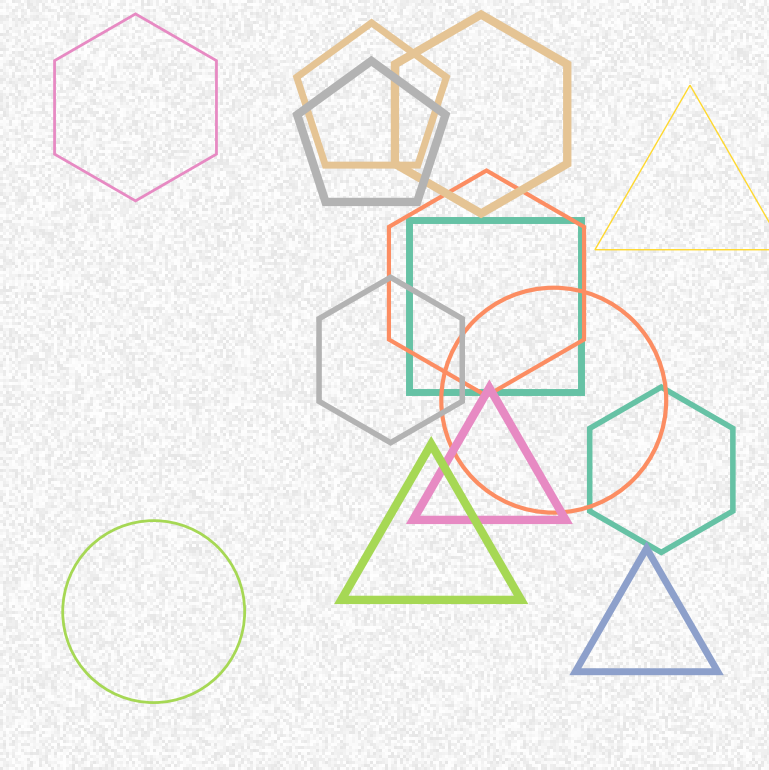[{"shape": "hexagon", "thickness": 2, "radius": 0.54, "center": [0.859, 0.39]}, {"shape": "square", "thickness": 2.5, "radius": 0.56, "center": [0.643, 0.603]}, {"shape": "hexagon", "thickness": 1.5, "radius": 0.73, "center": [0.632, 0.632]}, {"shape": "circle", "thickness": 1.5, "radius": 0.73, "center": [0.719, 0.48]}, {"shape": "triangle", "thickness": 2.5, "radius": 0.53, "center": [0.84, 0.181]}, {"shape": "hexagon", "thickness": 1, "radius": 0.61, "center": [0.176, 0.861]}, {"shape": "triangle", "thickness": 3, "radius": 0.57, "center": [0.636, 0.382]}, {"shape": "circle", "thickness": 1, "radius": 0.59, "center": [0.2, 0.206]}, {"shape": "triangle", "thickness": 3, "radius": 0.67, "center": [0.56, 0.288]}, {"shape": "triangle", "thickness": 0.5, "radius": 0.71, "center": [0.896, 0.747]}, {"shape": "hexagon", "thickness": 3, "radius": 0.65, "center": [0.625, 0.852]}, {"shape": "pentagon", "thickness": 2.5, "radius": 0.51, "center": [0.483, 0.868]}, {"shape": "hexagon", "thickness": 2, "radius": 0.54, "center": [0.507, 0.532]}, {"shape": "pentagon", "thickness": 3, "radius": 0.51, "center": [0.482, 0.82]}]